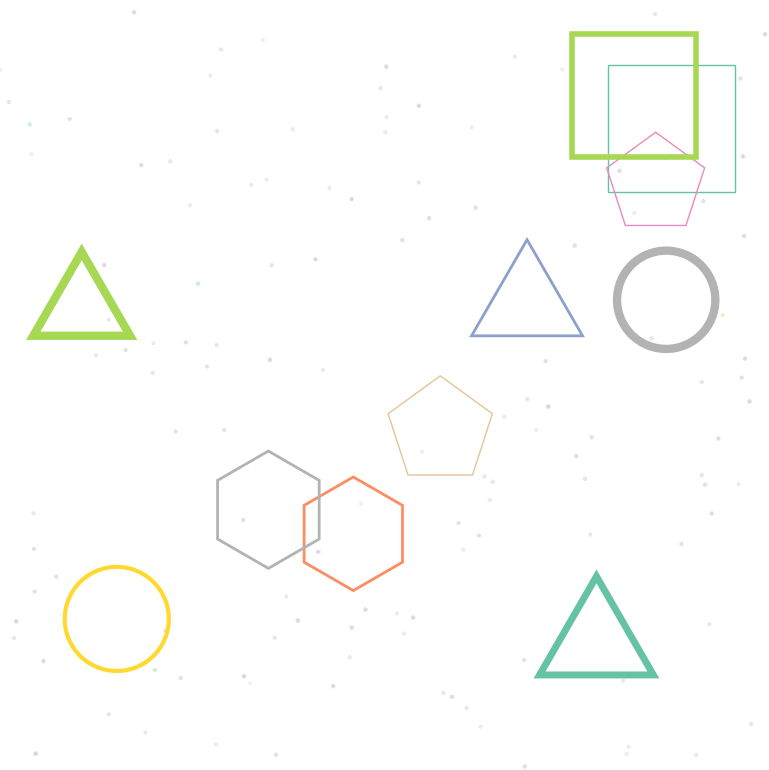[{"shape": "triangle", "thickness": 2.5, "radius": 0.43, "center": [0.775, 0.166]}, {"shape": "square", "thickness": 0.5, "radius": 0.41, "center": [0.872, 0.833]}, {"shape": "hexagon", "thickness": 1, "radius": 0.37, "center": [0.459, 0.307]}, {"shape": "triangle", "thickness": 1, "radius": 0.42, "center": [0.684, 0.605]}, {"shape": "pentagon", "thickness": 0.5, "radius": 0.33, "center": [0.852, 0.761]}, {"shape": "square", "thickness": 2, "radius": 0.4, "center": [0.823, 0.876]}, {"shape": "triangle", "thickness": 3, "radius": 0.36, "center": [0.106, 0.6]}, {"shape": "circle", "thickness": 1.5, "radius": 0.34, "center": [0.152, 0.196]}, {"shape": "pentagon", "thickness": 0.5, "radius": 0.36, "center": [0.572, 0.441]}, {"shape": "hexagon", "thickness": 1, "radius": 0.38, "center": [0.349, 0.338]}, {"shape": "circle", "thickness": 3, "radius": 0.32, "center": [0.865, 0.611]}]